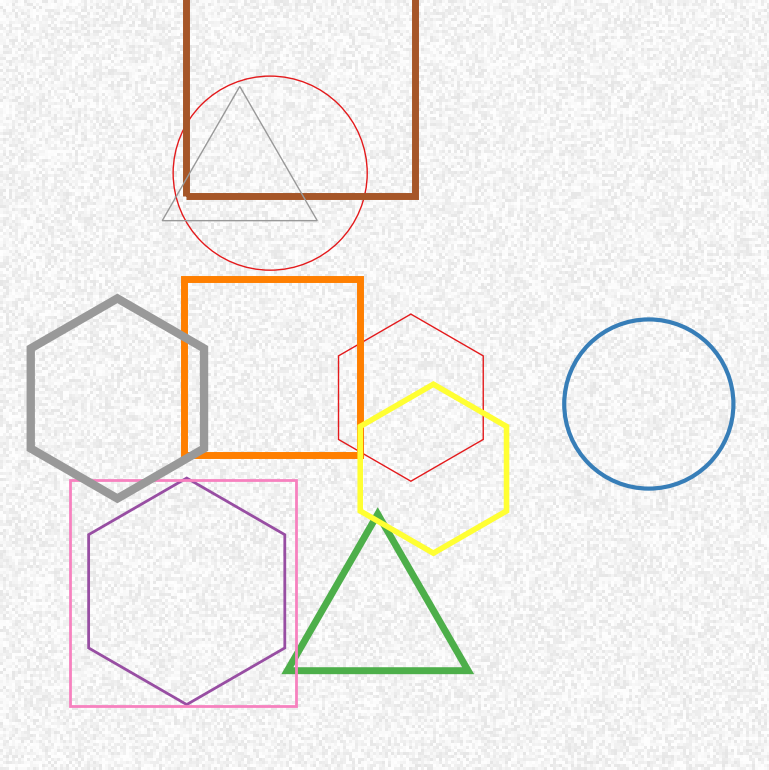[{"shape": "hexagon", "thickness": 0.5, "radius": 0.54, "center": [0.534, 0.484]}, {"shape": "circle", "thickness": 0.5, "radius": 0.63, "center": [0.351, 0.775]}, {"shape": "circle", "thickness": 1.5, "radius": 0.55, "center": [0.843, 0.475]}, {"shape": "triangle", "thickness": 2.5, "radius": 0.68, "center": [0.491, 0.197]}, {"shape": "hexagon", "thickness": 1, "radius": 0.74, "center": [0.242, 0.232]}, {"shape": "square", "thickness": 2.5, "radius": 0.57, "center": [0.353, 0.524]}, {"shape": "hexagon", "thickness": 2, "radius": 0.55, "center": [0.563, 0.391]}, {"shape": "square", "thickness": 2.5, "radius": 0.74, "center": [0.39, 0.894]}, {"shape": "square", "thickness": 1, "radius": 0.73, "center": [0.238, 0.23]}, {"shape": "triangle", "thickness": 0.5, "radius": 0.58, "center": [0.311, 0.772]}, {"shape": "hexagon", "thickness": 3, "radius": 0.65, "center": [0.152, 0.483]}]